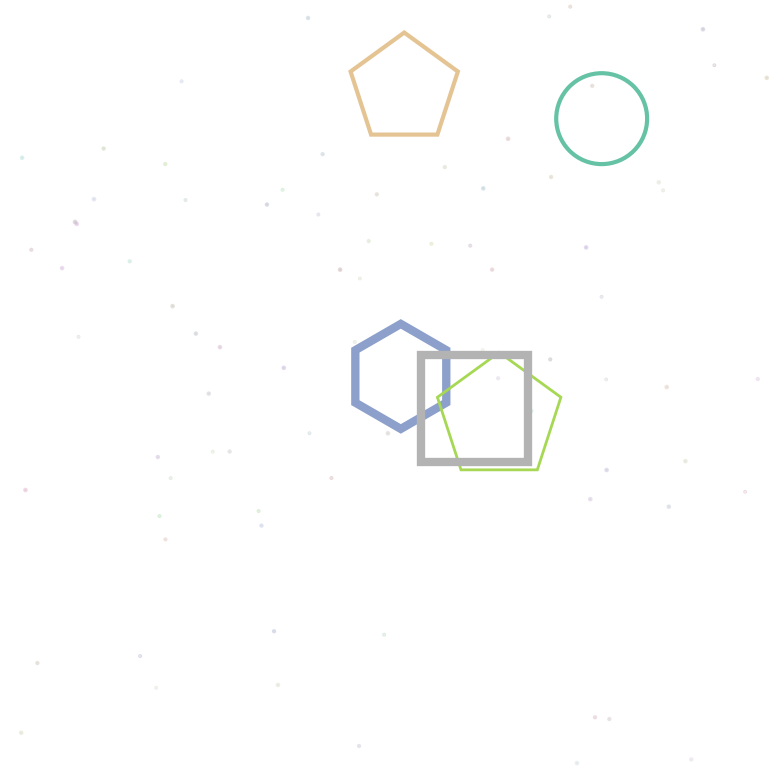[{"shape": "circle", "thickness": 1.5, "radius": 0.3, "center": [0.781, 0.846]}, {"shape": "hexagon", "thickness": 3, "radius": 0.34, "center": [0.521, 0.511]}, {"shape": "pentagon", "thickness": 1, "radius": 0.42, "center": [0.648, 0.458]}, {"shape": "pentagon", "thickness": 1.5, "radius": 0.37, "center": [0.525, 0.884]}, {"shape": "square", "thickness": 3, "radius": 0.35, "center": [0.616, 0.469]}]